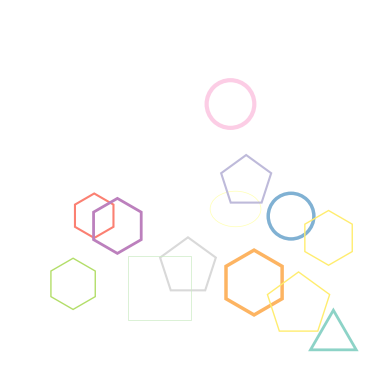[{"shape": "triangle", "thickness": 2, "radius": 0.34, "center": [0.866, 0.126]}, {"shape": "oval", "thickness": 0.5, "radius": 0.33, "center": [0.612, 0.457]}, {"shape": "pentagon", "thickness": 1.5, "radius": 0.34, "center": [0.639, 0.529]}, {"shape": "hexagon", "thickness": 1.5, "radius": 0.29, "center": [0.245, 0.44]}, {"shape": "circle", "thickness": 2.5, "radius": 0.3, "center": [0.756, 0.439]}, {"shape": "hexagon", "thickness": 2.5, "radius": 0.42, "center": [0.66, 0.266]}, {"shape": "hexagon", "thickness": 1, "radius": 0.33, "center": [0.19, 0.263]}, {"shape": "circle", "thickness": 3, "radius": 0.31, "center": [0.599, 0.73]}, {"shape": "pentagon", "thickness": 1.5, "radius": 0.38, "center": [0.488, 0.307]}, {"shape": "hexagon", "thickness": 2, "radius": 0.36, "center": [0.305, 0.413]}, {"shape": "square", "thickness": 0.5, "radius": 0.41, "center": [0.414, 0.252]}, {"shape": "pentagon", "thickness": 1, "radius": 0.42, "center": [0.775, 0.209]}, {"shape": "hexagon", "thickness": 1, "radius": 0.36, "center": [0.853, 0.382]}]